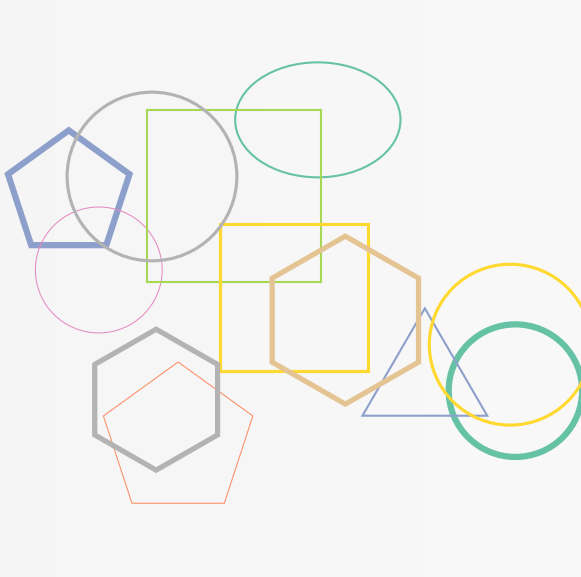[{"shape": "circle", "thickness": 3, "radius": 0.57, "center": [0.887, 0.323]}, {"shape": "oval", "thickness": 1, "radius": 0.71, "center": [0.547, 0.792]}, {"shape": "pentagon", "thickness": 0.5, "radius": 0.68, "center": [0.306, 0.237]}, {"shape": "pentagon", "thickness": 3, "radius": 0.55, "center": [0.118, 0.664]}, {"shape": "triangle", "thickness": 1, "radius": 0.62, "center": [0.731, 0.341]}, {"shape": "circle", "thickness": 0.5, "radius": 0.55, "center": [0.17, 0.532]}, {"shape": "square", "thickness": 1, "radius": 0.75, "center": [0.402, 0.66]}, {"shape": "circle", "thickness": 1.5, "radius": 0.7, "center": [0.878, 0.402]}, {"shape": "square", "thickness": 1.5, "radius": 0.64, "center": [0.506, 0.485]}, {"shape": "hexagon", "thickness": 2.5, "radius": 0.73, "center": [0.594, 0.445]}, {"shape": "circle", "thickness": 1.5, "radius": 0.73, "center": [0.262, 0.694]}, {"shape": "hexagon", "thickness": 2.5, "radius": 0.61, "center": [0.269, 0.307]}]